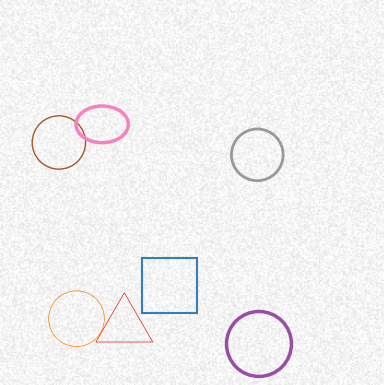[{"shape": "triangle", "thickness": 0.5, "radius": 0.43, "center": [0.323, 0.154]}, {"shape": "square", "thickness": 1.5, "radius": 0.35, "center": [0.44, 0.258]}, {"shape": "circle", "thickness": 2.5, "radius": 0.42, "center": [0.673, 0.107]}, {"shape": "circle", "thickness": 0.5, "radius": 0.36, "center": [0.199, 0.172]}, {"shape": "circle", "thickness": 1, "radius": 0.35, "center": [0.153, 0.63]}, {"shape": "oval", "thickness": 2.5, "radius": 0.34, "center": [0.265, 0.677]}, {"shape": "circle", "thickness": 2, "radius": 0.34, "center": [0.668, 0.598]}]